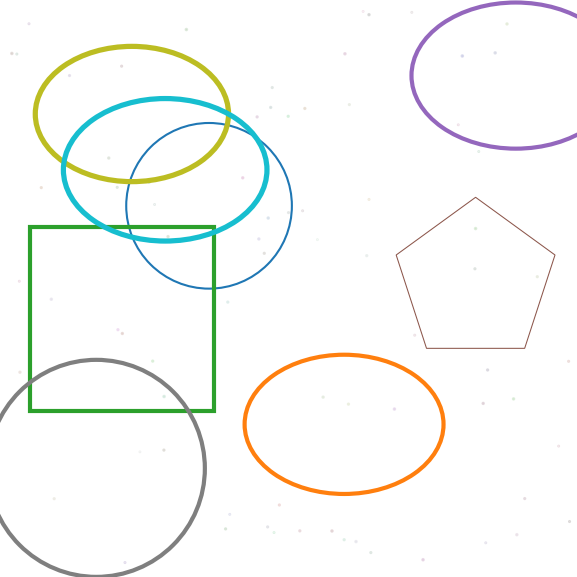[{"shape": "circle", "thickness": 1, "radius": 0.72, "center": [0.362, 0.643]}, {"shape": "oval", "thickness": 2, "radius": 0.86, "center": [0.596, 0.264]}, {"shape": "square", "thickness": 2, "radius": 0.8, "center": [0.211, 0.447]}, {"shape": "oval", "thickness": 2, "radius": 0.9, "center": [0.893, 0.868]}, {"shape": "pentagon", "thickness": 0.5, "radius": 0.72, "center": [0.824, 0.513]}, {"shape": "circle", "thickness": 2, "radius": 0.94, "center": [0.167, 0.188]}, {"shape": "oval", "thickness": 2.5, "radius": 0.84, "center": [0.228, 0.802]}, {"shape": "oval", "thickness": 2.5, "radius": 0.88, "center": [0.286, 0.705]}]